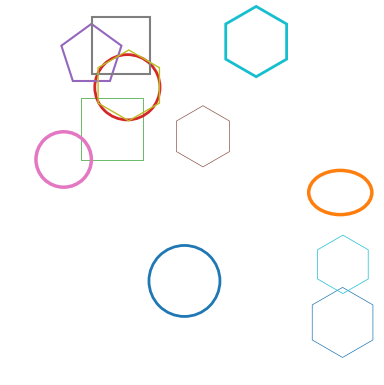[{"shape": "hexagon", "thickness": 0.5, "radius": 0.46, "center": [0.89, 0.163]}, {"shape": "circle", "thickness": 2, "radius": 0.46, "center": [0.479, 0.27]}, {"shape": "oval", "thickness": 2.5, "radius": 0.41, "center": [0.884, 0.5]}, {"shape": "square", "thickness": 0.5, "radius": 0.4, "center": [0.291, 0.665]}, {"shape": "circle", "thickness": 2, "radius": 0.42, "center": [0.331, 0.773]}, {"shape": "pentagon", "thickness": 1.5, "radius": 0.41, "center": [0.237, 0.856]}, {"shape": "hexagon", "thickness": 0.5, "radius": 0.4, "center": [0.527, 0.646]}, {"shape": "circle", "thickness": 2.5, "radius": 0.36, "center": [0.165, 0.586]}, {"shape": "square", "thickness": 1.5, "radius": 0.37, "center": [0.315, 0.882]}, {"shape": "hexagon", "thickness": 1, "radius": 0.46, "center": [0.334, 0.778]}, {"shape": "hexagon", "thickness": 2, "radius": 0.46, "center": [0.665, 0.892]}, {"shape": "hexagon", "thickness": 0.5, "radius": 0.38, "center": [0.891, 0.313]}]